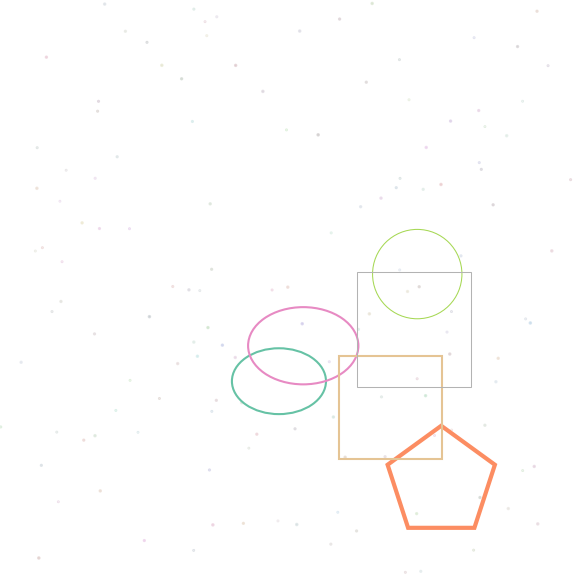[{"shape": "oval", "thickness": 1, "radius": 0.41, "center": [0.483, 0.339]}, {"shape": "pentagon", "thickness": 2, "radius": 0.49, "center": [0.764, 0.164]}, {"shape": "oval", "thickness": 1, "radius": 0.48, "center": [0.525, 0.4]}, {"shape": "circle", "thickness": 0.5, "radius": 0.39, "center": [0.723, 0.525]}, {"shape": "square", "thickness": 1, "radius": 0.44, "center": [0.676, 0.294]}, {"shape": "square", "thickness": 0.5, "radius": 0.5, "center": [0.717, 0.429]}]